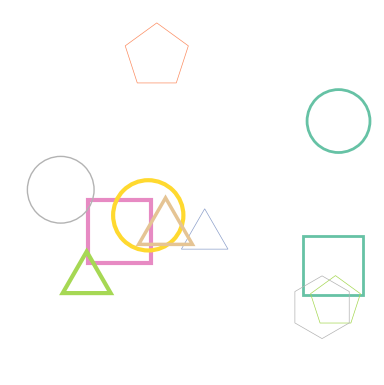[{"shape": "circle", "thickness": 2, "radius": 0.41, "center": [0.879, 0.686]}, {"shape": "square", "thickness": 2, "radius": 0.38, "center": [0.865, 0.311]}, {"shape": "pentagon", "thickness": 0.5, "radius": 0.43, "center": [0.407, 0.854]}, {"shape": "triangle", "thickness": 0.5, "radius": 0.35, "center": [0.532, 0.388]}, {"shape": "square", "thickness": 3, "radius": 0.41, "center": [0.311, 0.398]}, {"shape": "pentagon", "thickness": 0.5, "radius": 0.34, "center": [0.871, 0.216]}, {"shape": "triangle", "thickness": 3, "radius": 0.36, "center": [0.225, 0.275]}, {"shape": "circle", "thickness": 3, "radius": 0.46, "center": [0.385, 0.441]}, {"shape": "triangle", "thickness": 2.5, "radius": 0.4, "center": [0.43, 0.406]}, {"shape": "circle", "thickness": 1, "radius": 0.43, "center": [0.158, 0.507]}, {"shape": "hexagon", "thickness": 0.5, "radius": 0.41, "center": [0.837, 0.202]}]